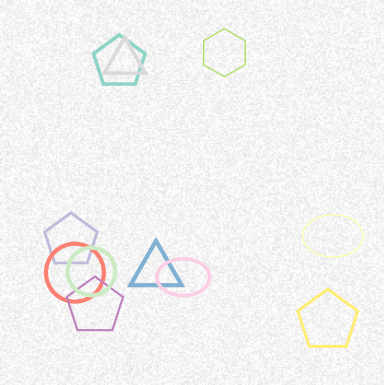[{"shape": "pentagon", "thickness": 2.5, "radius": 0.35, "center": [0.31, 0.839]}, {"shape": "oval", "thickness": 1, "radius": 0.39, "center": [0.865, 0.387]}, {"shape": "pentagon", "thickness": 2, "radius": 0.36, "center": [0.184, 0.375]}, {"shape": "circle", "thickness": 3, "radius": 0.38, "center": [0.195, 0.292]}, {"shape": "triangle", "thickness": 3, "radius": 0.38, "center": [0.405, 0.298]}, {"shape": "hexagon", "thickness": 1, "radius": 0.31, "center": [0.583, 0.863]}, {"shape": "oval", "thickness": 2.5, "radius": 0.34, "center": [0.476, 0.28]}, {"shape": "triangle", "thickness": 2.5, "radius": 0.31, "center": [0.324, 0.841]}, {"shape": "pentagon", "thickness": 1.5, "radius": 0.39, "center": [0.246, 0.205]}, {"shape": "circle", "thickness": 3, "radius": 0.31, "center": [0.237, 0.295]}, {"shape": "pentagon", "thickness": 2, "radius": 0.41, "center": [0.851, 0.167]}]